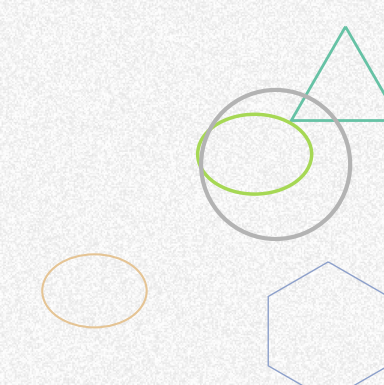[{"shape": "triangle", "thickness": 2, "radius": 0.81, "center": [0.897, 0.768]}, {"shape": "hexagon", "thickness": 1, "radius": 0.9, "center": [0.853, 0.14]}, {"shape": "oval", "thickness": 2.5, "radius": 0.74, "center": [0.661, 0.599]}, {"shape": "oval", "thickness": 1.5, "radius": 0.68, "center": [0.245, 0.245]}, {"shape": "circle", "thickness": 3, "radius": 0.97, "center": [0.716, 0.573]}]